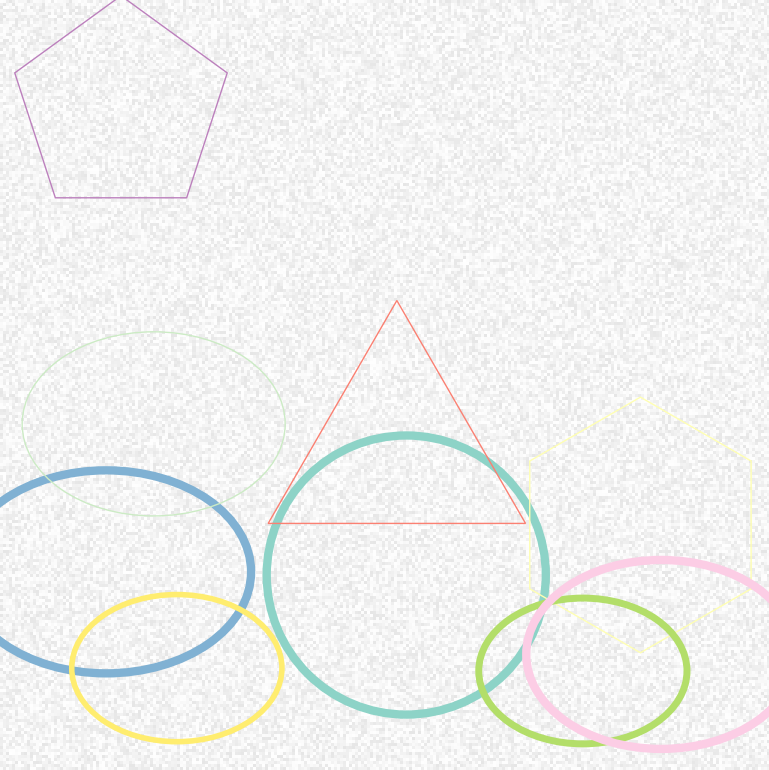[{"shape": "circle", "thickness": 3, "radius": 0.91, "center": [0.528, 0.253]}, {"shape": "hexagon", "thickness": 0.5, "radius": 0.83, "center": [0.832, 0.318]}, {"shape": "triangle", "thickness": 0.5, "radius": 0.97, "center": [0.515, 0.417]}, {"shape": "oval", "thickness": 3, "radius": 0.94, "center": [0.138, 0.257]}, {"shape": "oval", "thickness": 2.5, "radius": 0.68, "center": [0.757, 0.129]}, {"shape": "oval", "thickness": 3, "radius": 0.88, "center": [0.859, 0.15]}, {"shape": "pentagon", "thickness": 0.5, "radius": 0.73, "center": [0.157, 0.86]}, {"shape": "oval", "thickness": 0.5, "radius": 0.85, "center": [0.2, 0.45]}, {"shape": "oval", "thickness": 2, "radius": 0.68, "center": [0.23, 0.132]}]